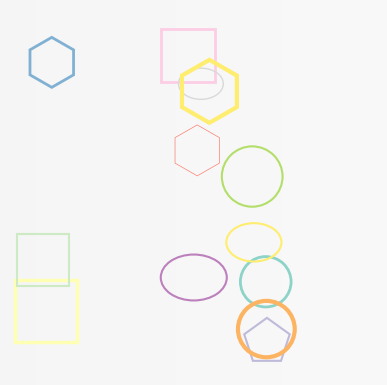[{"shape": "circle", "thickness": 2, "radius": 0.33, "center": [0.686, 0.268]}, {"shape": "square", "thickness": 2.5, "radius": 0.4, "center": [0.119, 0.193]}, {"shape": "pentagon", "thickness": 1.5, "radius": 0.31, "center": [0.689, 0.113]}, {"shape": "hexagon", "thickness": 0.5, "radius": 0.33, "center": [0.509, 0.609]}, {"shape": "hexagon", "thickness": 2, "radius": 0.32, "center": [0.134, 0.838]}, {"shape": "circle", "thickness": 3, "radius": 0.37, "center": [0.687, 0.145]}, {"shape": "circle", "thickness": 1.5, "radius": 0.39, "center": [0.651, 0.541]}, {"shape": "square", "thickness": 2, "radius": 0.35, "center": [0.486, 0.855]}, {"shape": "oval", "thickness": 1, "radius": 0.29, "center": [0.518, 0.782]}, {"shape": "oval", "thickness": 1.5, "radius": 0.43, "center": [0.5, 0.279]}, {"shape": "square", "thickness": 1.5, "radius": 0.34, "center": [0.111, 0.325]}, {"shape": "hexagon", "thickness": 3, "radius": 0.41, "center": [0.54, 0.763]}, {"shape": "oval", "thickness": 1.5, "radius": 0.36, "center": [0.655, 0.371]}]